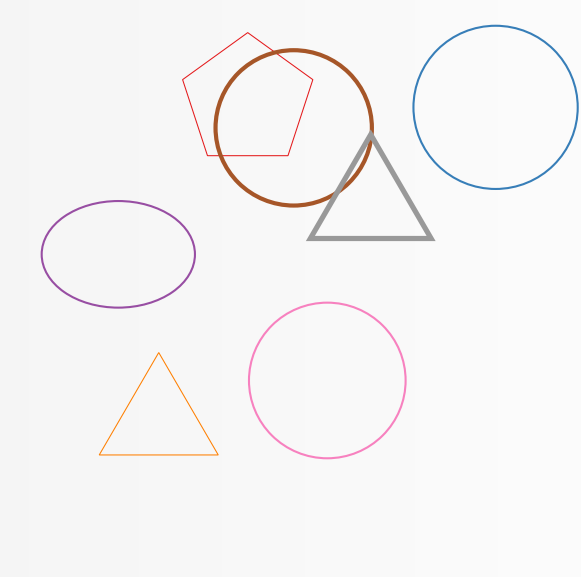[{"shape": "pentagon", "thickness": 0.5, "radius": 0.59, "center": [0.426, 0.825]}, {"shape": "circle", "thickness": 1, "radius": 0.71, "center": [0.853, 0.813]}, {"shape": "oval", "thickness": 1, "radius": 0.66, "center": [0.204, 0.559]}, {"shape": "triangle", "thickness": 0.5, "radius": 0.59, "center": [0.273, 0.27]}, {"shape": "circle", "thickness": 2, "radius": 0.67, "center": [0.505, 0.778]}, {"shape": "circle", "thickness": 1, "radius": 0.67, "center": [0.563, 0.34]}, {"shape": "triangle", "thickness": 2.5, "radius": 0.6, "center": [0.638, 0.646]}]